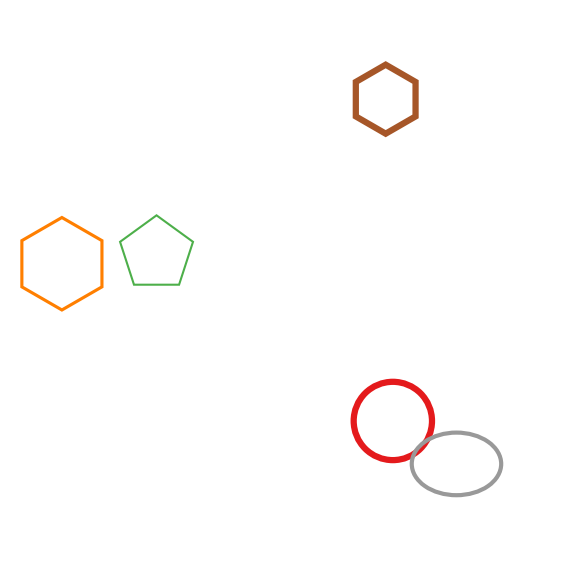[{"shape": "circle", "thickness": 3, "radius": 0.34, "center": [0.68, 0.27]}, {"shape": "pentagon", "thickness": 1, "radius": 0.33, "center": [0.271, 0.56]}, {"shape": "hexagon", "thickness": 1.5, "radius": 0.4, "center": [0.107, 0.542]}, {"shape": "hexagon", "thickness": 3, "radius": 0.3, "center": [0.668, 0.827]}, {"shape": "oval", "thickness": 2, "radius": 0.39, "center": [0.79, 0.196]}]